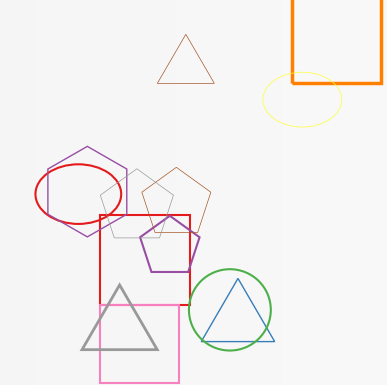[{"shape": "square", "thickness": 1.5, "radius": 0.58, "center": [0.375, 0.325]}, {"shape": "oval", "thickness": 1.5, "radius": 0.55, "center": [0.202, 0.496]}, {"shape": "triangle", "thickness": 1, "radius": 0.55, "center": [0.614, 0.167]}, {"shape": "circle", "thickness": 1.5, "radius": 0.53, "center": [0.593, 0.195]}, {"shape": "pentagon", "thickness": 1.5, "radius": 0.4, "center": [0.438, 0.359]}, {"shape": "hexagon", "thickness": 1, "radius": 0.59, "center": [0.225, 0.502]}, {"shape": "square", "thickness": 2.5, "radius": 0.57, "center": [0.868, 0.898]}, {"shape": "oval", "thickness": 0.5, "radius": 0.51, "center": [0.78, 0.741]}, {"shape": "triangle", "thickness": 0.5, "radius": 0.42, "center": [0.48, 0.826]}, {"shape": "pentagon", "thickness": 0.5, "radius": 0.47, "center": [0.455, 0.472]}, {"shape": "square", "thickness": 1.5, "radius": 0.51, "center": [0.361, 0.105]}, {"shape": "pentagon", "thickness": 0.5, "radius": 0.5, "center": [0.353, 0.462]}, {"shape": "triangle", "thickness": 2, "radius": 0.56, "center": [0.309, 0.148]}]